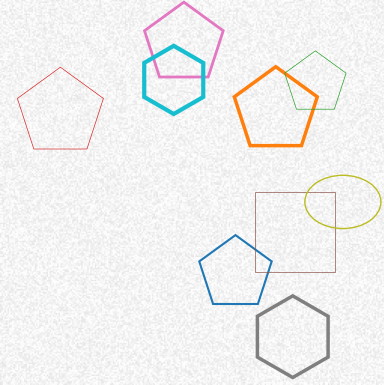[{"shape": "pentagon", "thickness": 1.5, "radius": 0.49, "center": [0.612, 0.29]}, {"shape": "pentagon", "thickness": 2.5, "radius": 0.57, "center": [0.716, 0.713]}, {"shape": "pentagon", "thickness": 0.5, "radius": 0.42, "center": [0.819, 0.784]}, {"shape": "pentagon", "thickness": 0.5, "radius": 0.59, "center": [0.157, 0.708]}, {"shape": "square", "thickness": 0.5, "radius": 0.52, "center": [0.765, 0.398]}, {"shape": "pentagon", "thickness": 2, "radius": 0.54, "center": [0.478, 0.887]}, {"shape": "hexagon", "thickness": 2.5, "radius": 0.53, "center": [0.76, 0.125]}, {"shape": "oval", "thickness": 1, "radius": 0.49, "center": [0.891, 0.476]}, {"shape": "hexagon", "thickness": 3, "radius": 0.44, "center": [0.451, 0.792]}]